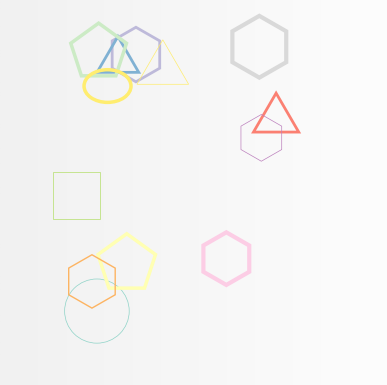[{"shape": "circle", "thickness": 0.5, "radius": 0.42, "center": [0.25, 0.192]}, {"shape": "pentagon", "thickness": 2.5, "radius": 0.39, "center": [0.327, 0.315]}, {"shape": "hexagon", "thickness": 2, "radius": 0.35, "center": [0.351, 0.858]}, {"shape": "triangle", "thickness": 2, "radius": 0.34, "center": [0.713, 0.691]}, {"shape": "triangle", "thickness": 2, "radius": 0.31, "center": [0.304, 0.843]}, {"shape": "hexagon", "thickness": 1, "radius": 0.35, "center": [0.237, 0.269]}, {"shape": "square", "thickness": 0.5, "radius": 0.3, "center": [0.198, 0.492]}, {"shape": "hexagon", "thickness": 3, "radius": 0.34, "center": [0.584, 0.328]}, {"shape": "hexagon", "thickness": 3, "radius": 0.4, "center": [0.669, 0.879]}, {"shape": "hexagon", "thickness": 0.5, "radius": 0.3, "center": [0.674, 0.642]}, {"shape": "pentagon", "thickness": 2.5, "radius": 0.38, "center": [0.255, 0.864]}, {"shape": "triangle", "thickness": 0.5, "radius": 0.39, "center": [0.42, 0.82]}, {"shape": "oval", "thickness": 2.5, "radius": 0.3, "center": [0.277, 0.777]}]